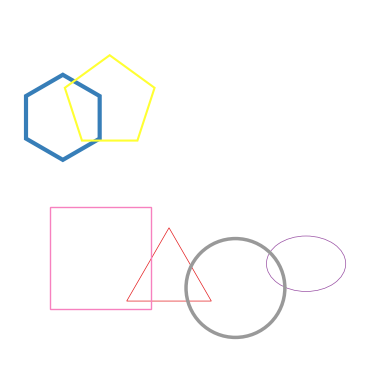[{"shape": "triangle", "thickness": 0.5, "radius": 0.63, "center": [0.439, 0.281]}, {"shape": "hexagon", "thickness": 3, "radius": 0.55, "center": [0.163, 0.695]}, {"shape": "oval", "thickness": 0.5, "radius": 0.51, "center": [0.795, 0.315]}, {"shape": "pentagon", "thickness": 1.5, "radius": 0.61, "center": [0.285, 0.734]}, {"shape": "square", "thickness": 1, "radius": 0.66, "center": [0.262, 0.33]}, {"shape": "circle", "thickness": 2.5, "radius": 0.64, "center": [0.612, 0.252]}]